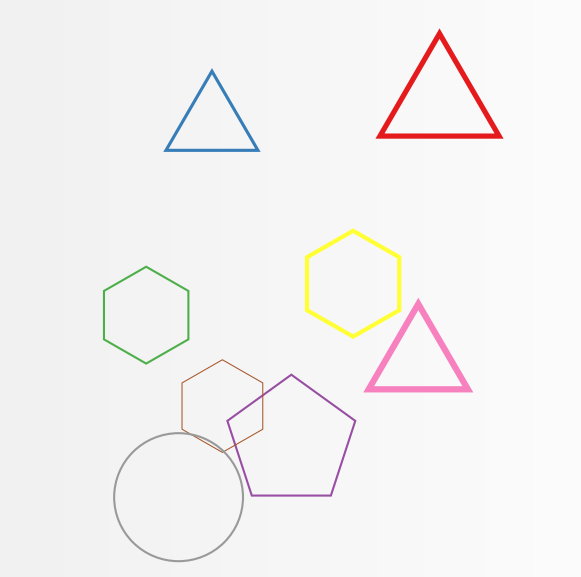[{"shape": "triangle", "thickness": 2.5, "radius": 0.59, "center": [0.756, 0.823]}, {"shape": "triangle", "thickness": 1.5, "radius": 0.46, "center": [0.365, 0.784]}, {"shape": "hexagon", "thickness": 1, "radius": 0.42, "center": [0.251, 0.453]}, {"shape": "pentagon", "thickness": 1, "radius": 0.58, "center": [0.501, 0.235]}, {"shape": "hexagon", "thickness": 2, "radius": 0.46, "center": [0.608, 0.508]}, {"shape": "hexagon", "thickness": 0.5, "radius": 0.4, "center": [0.383, 0.296]}, {"shape": "triangle", "thickness": 3, "radius": 0.49, "center": [0.72, 0.374]}, {"shape": "circle", "thickness": 1, "radius": 0.55, "center": [0.307, 0.138]}]